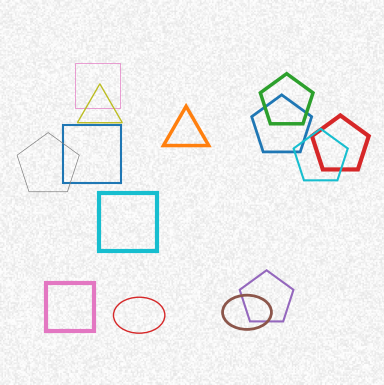[{"shape": "square", "thickness": 1.5, "radius": 0.38, "center": [0.239, 0.599]}, {"shape": "pentagon", "thickness": 2, "radius": 0.41, "center": [0.732, 0.672]}, {"shape": "triangle", "thickness": 2.5, "radius": 0.34, "center": [0.483, 0.656]}, {"shape": "pentagon", "thickness": 2.5, "radius": 0.36, "center": [0.745, 0.737]}, {"shape": "pentagon", "thickness": 3, "radius": 0.39, "center": [0.884, 0.623]}, {"shape": "oval", "thickness": 1, "radius": 0.33, "center": [0.361, 0.181]}, {"shape": "pentagon", "thickness": 1.5, "radius": 0.37, "center": [0.692, 0.225]}, {"shape": "oval", "thickness": 2, "radius": 0.32, "center": [0.642, 0.189]}, {"shape": "square", "thickness": 3, "radius": 0.31, "center": [0.182, 0.202]}, {"shape": "square", "thickness": 0.5, "radius": 0.29, "center": [0.253, 0.778]}, {"shape": "pentagon", "thickness": 0.5, "radius": 0.42, "center": [0.125, 0.571]}, {"shape": "triangle", "thickness": 1, "radius": 0.34, "center": [0.259, 0.715]}, {"shape": "square", "thickness": 3, "radius": 0.38, "center": [0.332, 0.424]}, {"shape": "pentagon", "thickness": 1.5, "radius": 0.37, "center": [0.833, 0.591]}]